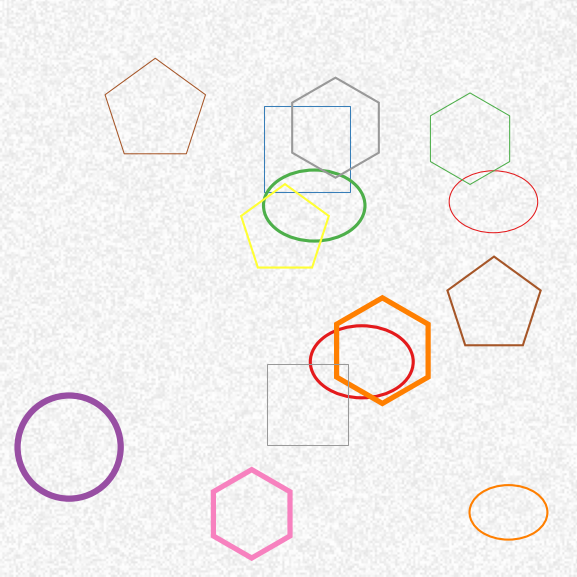[{"shape": "oval", "thickness": 1.5, "radius": 0.45, "center": [0.626, 0.373]}, {"shape": "oval", "thickness": 0.5, "radius": 0.38, "center": [0.854, 0.65]}, {"shape": "square", "thickness": 0.5, "radius": 0.37, "center": [0.532, 0.741]}, {"shape": "oval", "thickness": 1.5, "radius": 0.44, "center": [0.544, 0.643]}, {"shape": "hexagon", "thickness": 0.5, "radius": 0.4, "center": [0.814, 0.759]}, {"shape": "circle", "thickness": 3, "radius": 0.45, "center": [0.12, 0.225]}, {"shape": "oval", "thickness": 1, "radius": 0.34, "center": [0.88, 0.112]}, {"shape": "hexagon", "thickness": 2.5, "radius": 0.46, "center": [0.662, 0.392]}, {"shape": "pentagon", "thickness": 1, "radius": 0.4, "center": [0.493, 0.6]}, {"shape": "pentagon", "thickness": 0.5, "radius": 0.46, "center": [0.269, 0.807]}, {"shape": "pentagon", "thickness": 1, "radius": 0.42, "center": [0.855, 0.47]}, {"shape": "hexagon", "thickness": 2.5, "radius": 0.38, "center": [0.436, 0.109]}, {"shape": "hexagon", "thickness": 1, "radius": 0.43, "center": [0.581, 0.778]}, {"shape": "square", "thickness": 0.5, "radius": 0.35, "center": [0.533, 0.298]}]